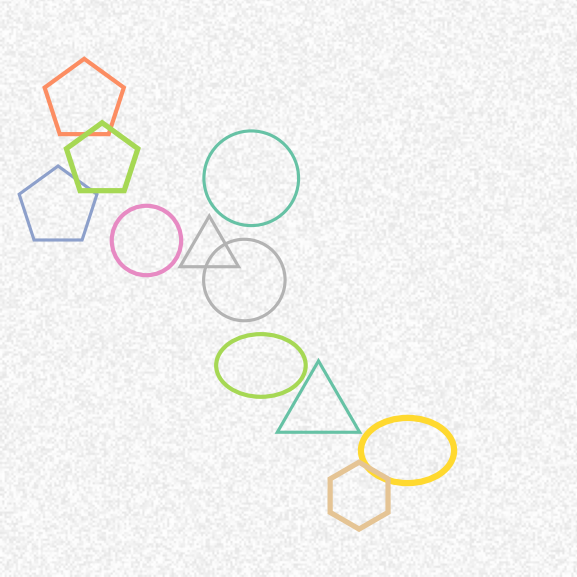[{"shape": "triangle", "thickness": 1.5, "radius": 0.41, "center": [0.551, 0.292]}, {"shape": "circle", "thickness": 1.5, "radius": 0.41, "center": [0.435, 0.69]}, {"shape": "pentagon", "thickness": 2, "radius": 0.36, "center": [0.146, 0.825]}, {"shape": "pentagon", "thickness": 1.5, "radius": 0.35, "center": [0.101, 0.641]}, {"shape": "circle", "thickness": 2, "radius": 0.3, "center": [0.254, 0.583]}, {"shape": "oval", "thickness": 2, "radius": 0.39, "center": [0.452, 0.366]}, {"shape": "pentagon", "thickness": 2.5, "radius": 0.33, "center": [0.177, 0.722]}, {"shape": "oval", "thickness": 3, "radius": 0.4, "center": [0.706, 0.219]}, {"shape": "hexagon", "thickness": 2.5, "radius": 0.29, "center": [0.622, 0.141]}, {"shape": "circle", "thickness": 1.5, "radius": 0.35, "center": [0.423, 0.514]}, {"shape": "triangle", "thickness": 1.5, "radius": 0.29, "center": [0.362, 0.567]}]